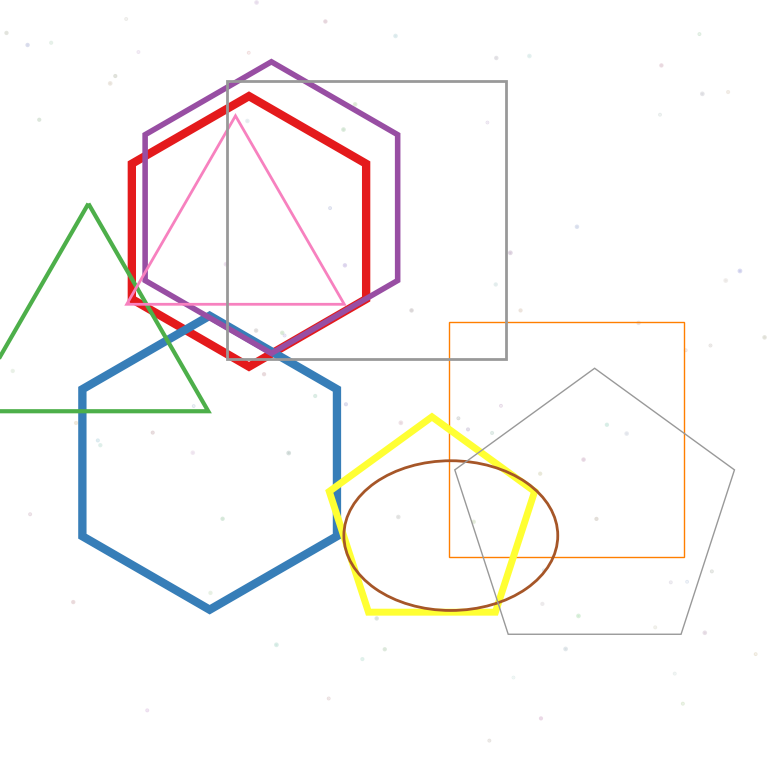[{"shape": "hexagon", "thickness": 3, "radius": 0.88, "center": [0.323, 0.699]}, {"shape": "hexagon", "thickness": 3, "radius": 0.95, "center": [0.272, 0.399]}, {"shape": "triangle", "thickness": 1.5, "radius": 0.9, "center": [0.115, 0.556]}, {"shape": "hexagon", "thickness": 2, "radius": 0.95, "center": [0.352, 0.73]}, {"shape": "square", "thickness": 0.5, "radius": 0.76, "center": [0.736, 0.429]}, {"shape": "pentagon", "thickness": 2.5, "radius": 0.7, "center": [0.561, 0.318]}, {"shape": "oval", "thickness": 1, "radius": 0.69, "center": [0.585, 0.304]}, {"shape": "triangle", "thickness": 1, "radius": 0.82, "center": [0.306, 0.686]}, {"shape": "square", "thickness": 1, "radius": 0.91, "center": [0.476, 0.714]}, {"shape": "pentagon", "thickness": 0.5, "radius": 0.95, "center": [0.772, 0.331]}]